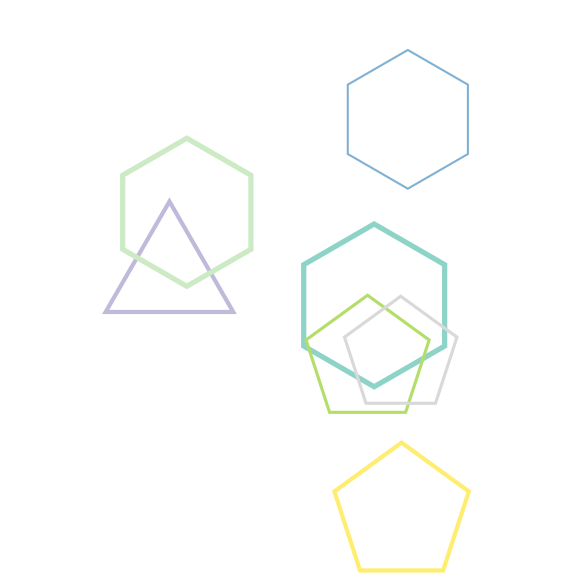[{"shape": "hexagon", "thickness": 2.5, "radius": 0.7, "center": [0.648, 0.47]}, {"shape": "triangle", "thickness": 2, "radius": 0.64, "center": [0.293, 0.523]}, {"shape": "hexagon", "thickness": 1, "radius": 0.6, "center": [0.706, 0.792]}, {"shape": "pentagon", "thickness": 1.5, "radius": 0.56, "center": [0.637, 0.376]}, {"shape": "pentagon", "thickness": 1.5, "radius": 0.51, "center": [0.694, 0.384]}, {"shape": "hexagon", "thickness": 2.5, "radius": 0.64, "center": [0.323, 0.632]}, {"shape": "pentagon", "thickness": 2, "radius": 0.61, "center": [0.695, 0.11]}]